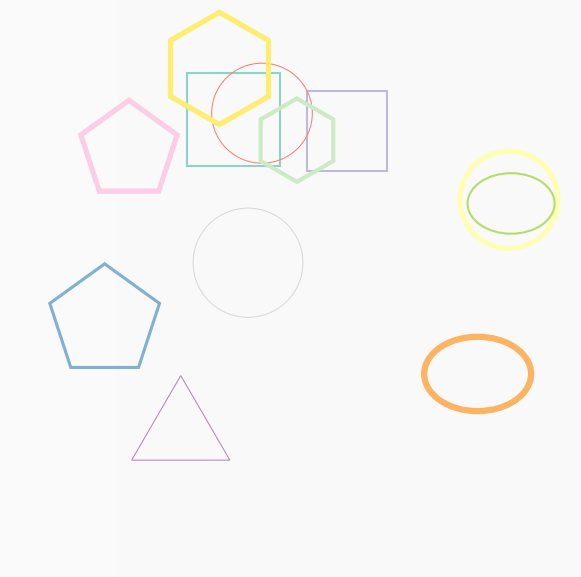[{"shape": "square", "thickness": 1, "radius": 0.4, "center": [0.402, 0.792]}, {"shape": "circle", "thickness": 2.5, "radius": 0.42, "center": [0.876, 0.653]}, {"shape": "square", "thickness": 1, "radius": 0.34, "center": [0.597, 0.773]}, {"shape": "circle", "thickness": 0.5, "radius": 0.43, "center": [0.451, 0.803]}, {"shape": "pentagon", "thickness": 1.5, "radius": 0.5, "center": [0.18, 0.443]}, {"shape": "oval", "thickness": 3, "radius": 0.46, "center": [0.822, 0.352]}, {"shape": "oval", "thickness": 1, "radius": 0.37, "center": [0.879, 0.647]}, {"shape": "pentagon", "thickness": 2.5, "radius": 0.44, "center": [0.222, 0.739]}, {"shape": "circle", "thickness": 0.5, "radius": 0.47, "center": [0.427, 0.544]}, {"shape": "triangle", "thickness": 0.5, "radius": 0.49, "center": [0.311, 0.251]}, {"shape": "hexagon", "thickness": 2, "radius": 0.36, "center": [0.511, 0.756]}, {"shape": "hexagon", "thickness": 2.5, "radius": 0.49, "center": [0.378, 0.881]}]